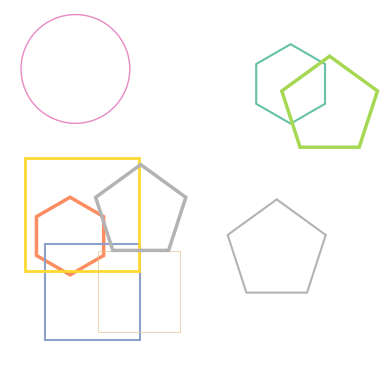[{"shape": "hexagon", "thickness": 1.5, "radius": 0.52, "center": [0.755, 0.782]}, {"shape": "hexagon", "thickness": 2.5, "radius": 0.5, "center": [0.182, 0.387]}, {"shape": "square", "thickness": 1.5, "radius": 0.62, "center": [0.24, 0.242]}, {"shape": "circle", "thickness": 1, "radius": 0.71, "center": [0.196, 0.821]}, {"shape": "pentagon", "thickness": 2.5, "radius": 0.65, "center": [0.856, 0.723]}, {"shape": "square", "thickness": 2, "radius": 0.74, "center": [0.214, 0.443]}, {"shape": "square", "thickness": 0.5, "radius": 0.53, "center": [0.361, 0.243]}, {"shape": "pentagon", "thickness": 2.5, "radius": 0.62, "center": [0.365, 0.449]}, {"shape": "pentagon", "thickness": 1.5, "radius": 0.67, "center": [0.719, 0.348]}]